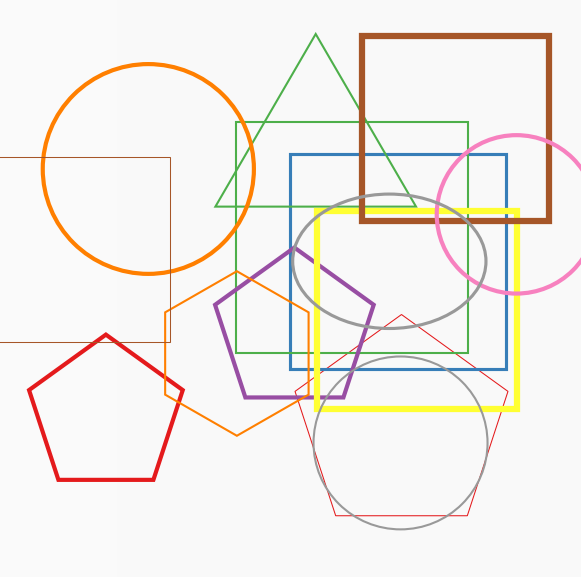[{"shape": "pentagon", "thickness": 0.5, "radius": 0.96, "center": [0.691, 0.262]}, {"shape": "pentagon", "thickness": 2, "radius": 0.7, "center": [0.182, 0.281]}, {"shape": "square", "thickness": 1.5, "radius": 0.93, "center": [0.684, 0.547]}, {"shape": "triangle", "thickness": 1, "radius": 1.0, "center": [0.543, 0.741]}, {"shape": "square", "thickness": 1, "radius": 1.0, "center": [0.605, 0.588]}, {"shape": "pentagon", "thickness": 2, "radius": 0.72, "center": [0.506, 0.427]}, {"shape": "circle", "thickness": 2, "radius": 0.91, "center": [0.255, 0.707]}, {"shape": "hexagon", "thickness": 1, "radius": 0.71, "center": [0.408, 0.387]}, {"shape": "square", "thickness": 3, "radius": 0.86, "center": [0.718, 0.462]}, {"shape": "square", "thickness": 3, "radius": 0.8, "center": [0.784, 0.776]}, {"shape": "square", "thickness": 0.5, "radius": 0.8, "center": [0.131, 0.567]}, {"shape": "circle", "thickness": 2, "radius": 0.69, "center": [0.889, 0.628]}, {"shape": "circle", "thickness": 1, "radius": 0.75, "center": [0.689, 0.232]}, {"shape": "oval", "thickness": 1.5, "radius": 0.83, "center": [0.67, 0.547]}]